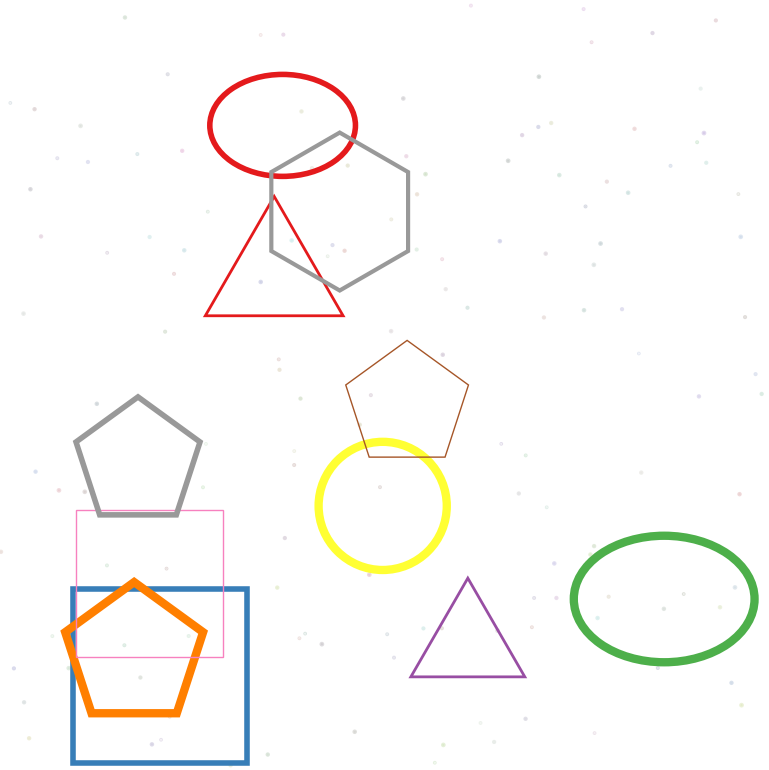[{"shape": "oval", "thickness": 2, "radius": 0.47, "center": [0.367, 0.837]}, {"shape": "triangle", "thickness": 1, "radius": 0.52, "center": [0.356, 0.642]}, {"shape": "square", "thickness": 2, "radius": 0.56, "center": [0.208, 0.122]}, {"shape": "oval", "thickness": 3, "radius": 0.59, "center": [0.863, 0.222]}, {"shape": "triangle", "thickness": 1, "radius": 0.43, "center": [0.608, 0.164]}, {"shape": "pentagon", "thickness": 3, "radius": 0.47, "center": [0.174, 0.15]}, {"shape": "circle", "thickness": 3, "radius": 0.42, "center": [0.497, 0.343]}, {"shape": "pentagon", "thickness": 0.5, "radius": 0.42, "center": [0.529, 0.474]}, {"shape": "square", "thickness": 0.5, "radius": 0.48, "center": [0.195, 0.242]}, {"shape": "pentagon", "thickness": 2, "radius": 0.42, "center": [0.179, 0.4]}, {"shape": "hexagon", "thickness": 1.5, "radius": 0.51, "center": [0.441, 0.725]}]